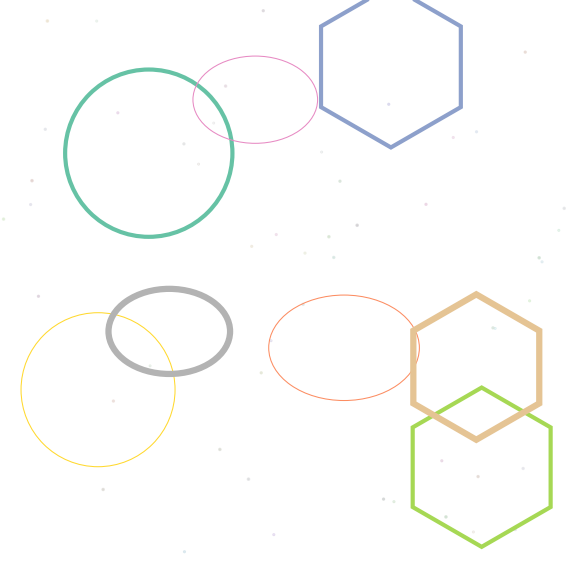[{"shape": "circle", "thickness": 2, "radius": 0.72, "center": [0.258, 0.734]}, {"shape": "oval", "thickness": 0.5, "radius": 0.65, "center": [0.596, 0.397]}, {"shape": "hexagon", "thickness": 2, "radius": 0.7, "center": [0.677, 0.884]}, {"shape": "oval", "thickness": 0.5, "radius": 0.54, "center": [0.442, 0.826]}, {"shape": "hexagon", "thickness": 2, "radius": 0.69, "center": [0.834, 0.19]}, {"shape": "circle", "thickness": 0.5, "radius": 0.67, "center": [0.17, 0.324]}, {"shape": "hexagon", "thickness": 3, "radius": 0.63, "center": [0.825, 0.364]}, {"shape": "oval", "thickness": 3, "radius": 0.53, "center": [0.293, 0.425]}]